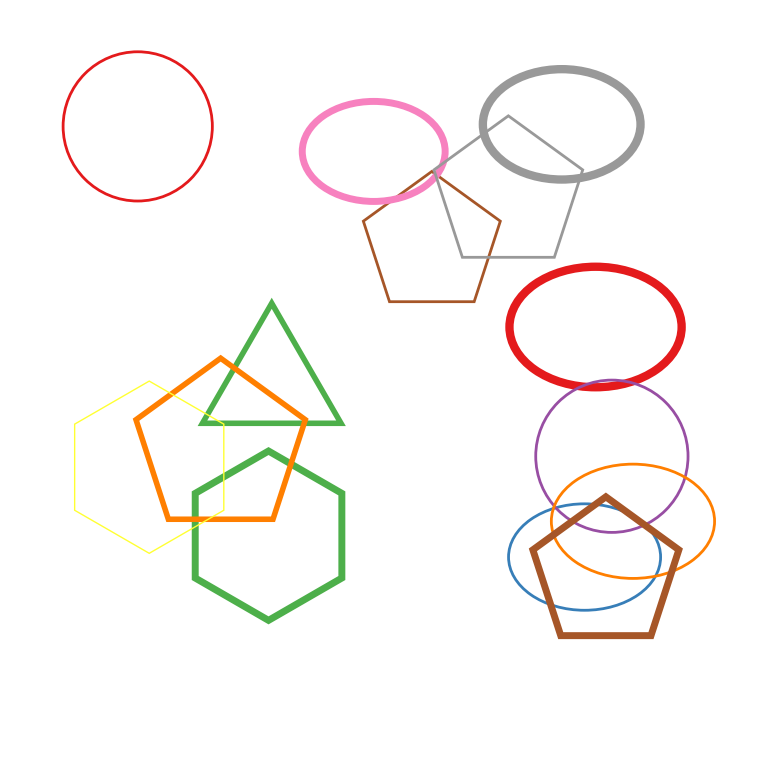[{"shape": "oval", "thickness": 3, "radius": 0.56, "center": [0.773, 0.575]}, {"shape": "circle", "thickness": 1, "radius": 0.48, "center": [0.179, 0.836]}, {"shape": "oval", "thickness": 1, "radius": 0.49, "center": [0.759, 0.277]}, {"shape": "triangle", "thickness": 2, "radius": 0.52, "center": [0.353, 0.502]}, {"shape": "hexagon", "thickness": 2.5, "radius": 0.55, "center": [0.349, 0.304]}, {"shape": "circle", "thickness": 1, "radius": 0.49, "center": [0.795, 0.407]}, {"shape": "oval", "thickness": 1, "radius": 0.53, "center": [0.822, 0.323]}, {"shape": "pentagon", "thickness": 2, "radius": 0.58, "center": [0.287, 0.419]}, {"shape": "hexagon", "thickness": 0.5, "radius": 0.56, "center": [0.194, 0.393]}, {"shape": "pentagon", "thickness": 1, "radius": 0.47, "center": [0.561, 0.684]}, {"shape": "pentagon", "thickness": 2.5, "radius": 0.5, "center": [0.787, 0.255]}, {"shape": "oval", "thickness": 2.5, "radius": 0.46, "center": [0.485, 0.803]}, {"shape": "pentagon", "thickness": 1, "radius": 0.51, "center": [0.66, 0.748]}, {"shape": "oval", "thickness": 3, "radius": 0.51, "center": [0.729, 0.839]}]